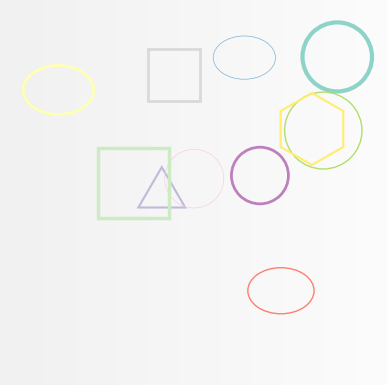[{"shape": "circle", "thickness": 3, "radius": 0.45, "center": [0.87, 0.852]}, {"shape": "oval", "thickness": 2, "radius": 0.45, "center": [0.151, 0.766]}, {"shape": "triangle", "thickness": 1.5, "radius": 0.35, "center": [0.418, 0.496]}, {"shape": "oval", "thickness": 1, "radius": 0.43, "center": [0.725, 0.245]}, {"shape": "oval", "thickness": 0.5, "radius": 0.4, "center": [0.631, 0.85]}, {"shape": "circle", "thickness": 1, "radius": 0.5, "center": [0.834, 0.661]}, {"shape": "circle", "thickness": 0.5, "radius": 0.38, "center": [0.501, 0.536]}, {"shape": "square", "thickness": 2, "radius": 0.34, "center": [0.449, 0.806]}, {"shape": "circle", "thickness": 2, "radius": 0.37, "center": [0.671, 0.544]}, {"shape": "square", "thickness": 2.5, "radius": 0.46, "center": [0.345, 0.525]}, {"shape": "hexagon", "thickness": 1.5, "radius": 0.47, "center": [0.805, 0.665]}]